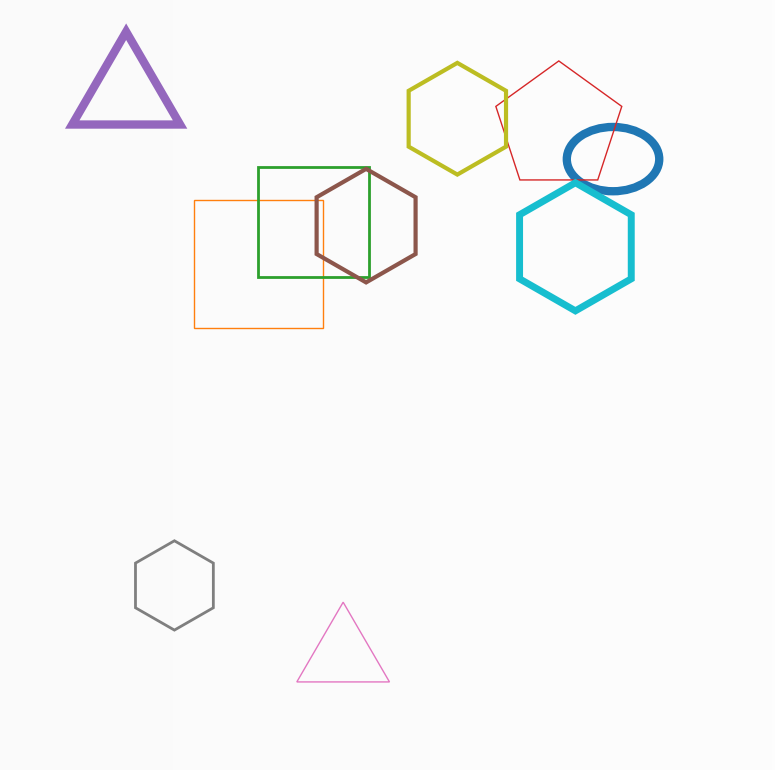[{"shape": "oval", "thickness": 3, "radius": 0.3, "center": [0.791, 0.793]}, {"shape": "square", "thickness": 0.5, "radius": 0.42, "center": [0.333, 0.657]}, {"shape": "square", "thickness": 1, "radius": 0.36, "center": [0.404, 0.712]}, {"shape": "pentagon", "thickness": 0.5, "radius": 0.43, "center": [0.721, 0.835]}, {"shape": "triangle", "thickness": 3, "radius": 0.4, "center": [0.163, 0.878]}, {"shape": "hexagon", "thickness": 1.5, "radius": 0.37, "center": [0.472, 0.707]}, {"shape": "triangle", "thickness": 0.5, "radius": 0.35, "center": [0.443, 0.149]}, {"shape": "hexagon", "thickness": 1, "radius": 0.29, "center": [0.225, 0.24]}, {"shape": "hexagon", "thickness": 1.5, "radius": 0.36, "center": [0.59, 0.846]}, {"shape": "hexagon", "thickness": 2.5, "radius": 0.42, "center": [0.742, 0.679]}]